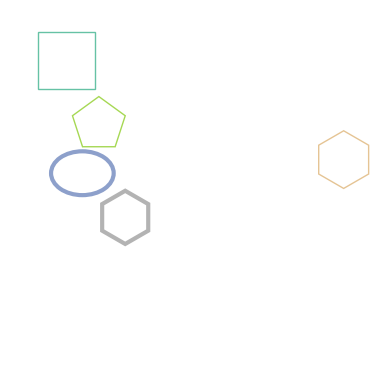[{"shape": "square", "thickness": 1, "radius": 0.37, "center": [0.173, 0.844]}, {"shape": "oval", "thickness": 3, "radius": 0.41, "center": [0.214, 0.55]}, {"shape": "pentagon", "thickness": 1, "radius": 0.36, "center": [0.257, 0.677]}, {"shape": "hexagon", "thickness": 1, "radius": 0.37, "center": [0.893, 0.585]}, {"shape": "hexagon", "thickness": 3, "radius": 0.35, "center": [0.325, 0.435]}]